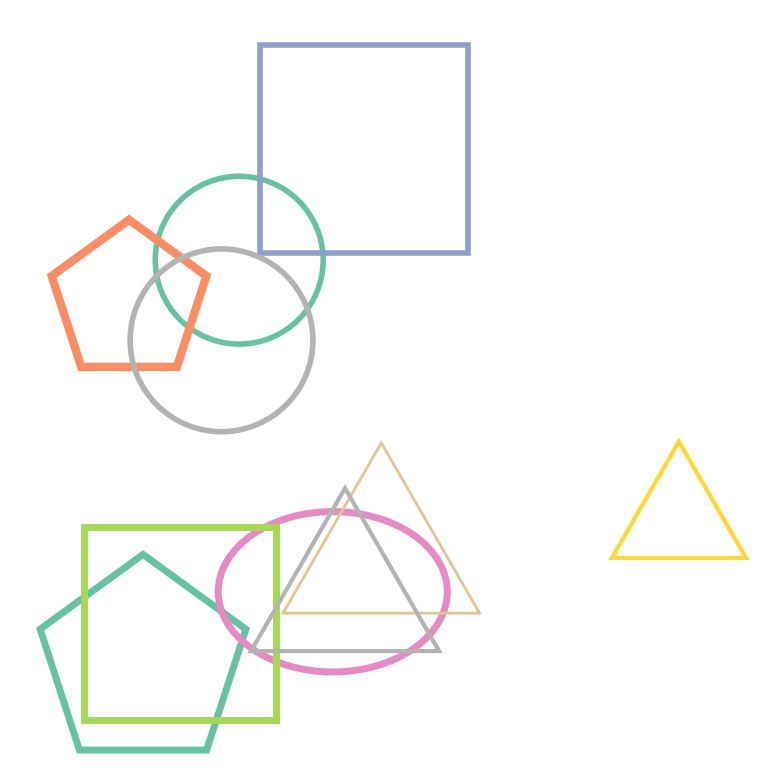[{"shape": "pentagon", "thickness": 2.5, "radius": 0.7, "center": [0.186, 0.139]}, {"shape": "circle", "thickness": 2, "radius": 0.54, "center": [0.311, 0.662]}, {"shape": "pentagon", "thickness": 3, "radius": 0.53, "center": [0.168, 0.609]}, {"shape": "square", "thickness": 2, "radius": 0.67, "center": [0.473, 0.806]}, {"shape": "oval", "thickness": 2.5, "radius": 0.74, "center": [0.432, 0.231]}, {"shape": "square", "thickness": 2.5, "radius": 0.63, "center": [0.234, 0.19]}, {"shape": "triangle", "thickness": 1.5, "radius": 0.5, "center": [0.882, 0.326]}, {"shape": "triangle", "thickness": 1, "radius": 0.74, "center": [0.495, 0.277]}, {"shape": "triangle", "thickness": 1.5, "radius": 0.7, "center": [0.448, 0.225]}, {"shape": "circle", "thickness": 2, "radius": 0.59, "center": [0.288, 0.558]}]